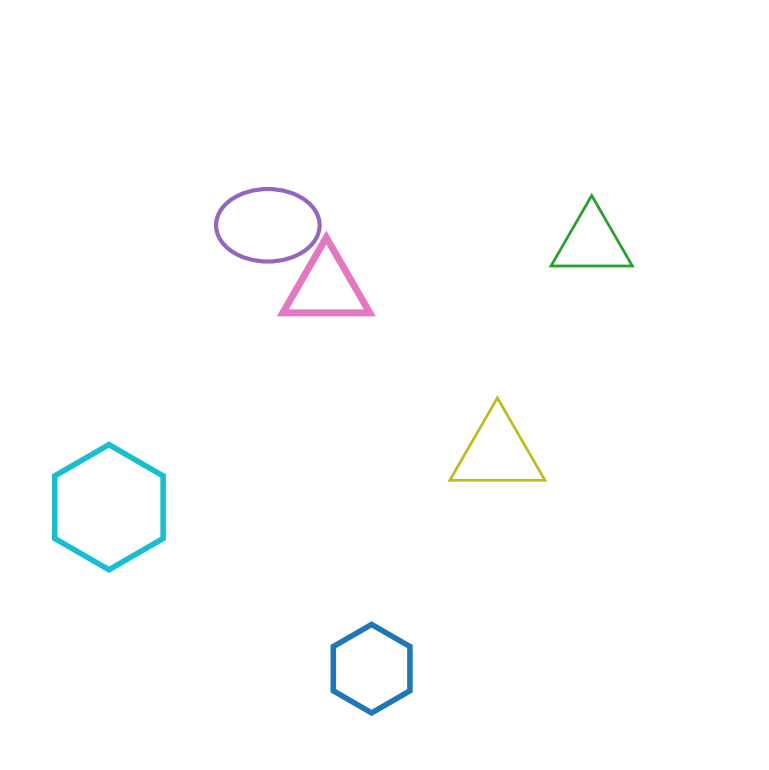[{"shape": "hexagon", "thickness": 2, "radius": 0.29, "center": [0.483, 0.132]}, {"shape": "triangle", "thickness": 1, "radius": 0.31, "center": [0.768, 0.685]}, {"shape": "oval", "thickness": 1.5, "radius": 0.34, "center": [0.348, 0.707]}, {"shape": "triangle", "thickness": 2.5, "radius": 0.33, "center": [0.424, 0.626]}, {"shape": "triangle", "thickness": 1, "radius": 0.36, "center": [0.646, 0.412]}, {"shape": "hexagon", "thickness": 2, "radius": 0.41, "center": [0.141, 0.341]}]